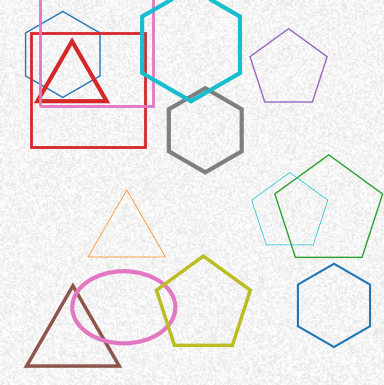[{"shape": "hexagon", "thickness": 1, "radius": 0.56, "center": [0.163, 0.859]}, {"shape": "hexagon", "thickness": 1.5, "radius": 0.54, "center": [0.867, 0.207]}, {"shape": "triangle", "thickness": 0.5, "radius": 0.58, "center": [0.329, 0.391]}, {"shape": "pentagon", "thickness": 1, "radius": 0.74, "center": [0.854, 0.451]}, {"shape": "square", "thickness": 2, "radius": 0.74, "center": [0.228, 0.767]}, {"shape": "triangle", "thickness": 3, "radius": 0.52, "center": [0.187, 0.789]}, {"shape": "pentagon", "thickness": 1, "radius": 0.53, "center": [0.75, 0.82]}, {"shape": "triangle", "thickness": 2.5, "radius": 0.69, "center": [0.189, 0.119]}, {"shape": "square", "thickness": 2, "radius": 0.73, "center": [0.251, 0.869]}, {"shape": "oval", "thickness": 3, "radius": 0.67, "center": [0.322, 0.202]}, {"shape": "hexagon", "thickness": 3, "radius": 0.55, "center": [0.533, 0.662]}, {"shape": "pentagon", "thickness": 2.5, "radius": 0.64, "center": [0.528, 0.207]}, {"shape": "hexagon", "thickness": 3, "radius": 0.73, "center": [0.496, 0.884]}, {"shape": "pentagon", "thickness": 0.5, "radius": 0.52, "center": [0.753, 0.448]}]